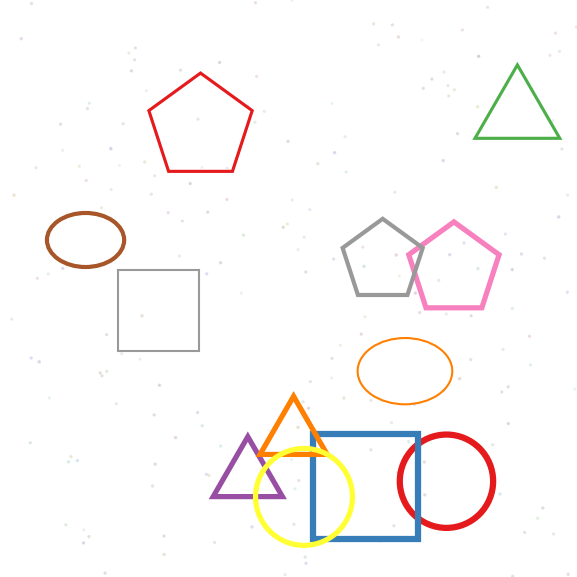[{"shape": "pentagon", "thickness": 1.5, "radius": 0.47, "center": [0.347, 0.779]}, {"shape": "circle", "thickness": 3, "radius": 0.4, "center": [0.773, 0.166]}, {"shape": "square", "thickness": 3, "radius": 0.46, "center": [0.633, 0.157]}, {"shape": "triangle", "thickness": 1.5, "radius": 0.42, "center": [0.896, 0.802]}, {"shape": "triangle", "thickness": 2.5, "radius": 0.35, "center": [0.429, 0.174]}, {"shape": "triangle", "thickness": 2.5, "radius": 0.34, "center": [0.508, 0.246]}, {"shape": "oval", "thickness": 1, "radius": 0.41, "center": [0.701, 0.356]}, {"shape": "circle", "thickness": 2.5, "radius": 0.42, "center": [0.526, 0.139]}, {"shape": "oval", "thickness": 2, "radius": 0.33, "center": [0.148, 0.584]}, {"shape": "pentagon", "thickness": 2.5, "radius": 0.41, "center": [0.786, 0.533]}, {"shape": "pentagon", "thickness": 2, "radius": 0.36, "center": [0.663, 0.547]}, {"shape": "square", "thickness": 1, "radius": 0.35, "center": [0.275, 0.462]}]